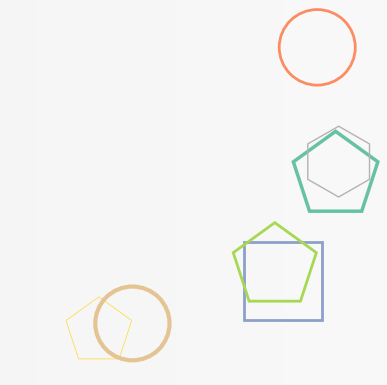[{"shape": "pentagon", "thickness": 2.5, "radius": 0.57, "center": [0.866, 0.544]}, {"shape": "circle", "thickness": 2, "radius": 0.49, "center": [0.819, 0.877]}, {"shape": "square", "thickness": 2, "radius": 0.5, "center": [0.729, 0.269]}, {"shape": "pentagon", "thickness": 2, "radius": 0.56, "center": [0.709, 0.309]}, {"shape": "pentagon", "thickness": 0.5, "radius": 0.45, "center": [0.255, 0.14]}, {"shape": "circle", "thickness": 3, "radius": 0.48, "center": [0.342, 0.16]}, {"shape": "hexagon", "thickness": 1, "radius": 0.46, "center": [0.874, 0.58]}]